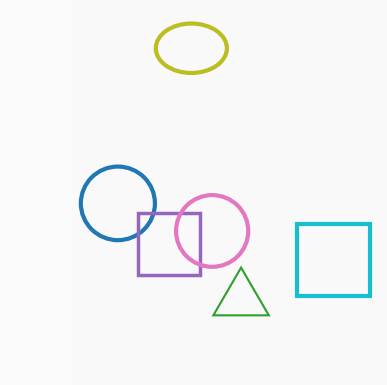[{"shape": "circle", "thickness": 3, "radius": 0.48, "center": [0.304, 0.472]}, {"shape": "triangle", "thickness": 1.5, "radius": 0.41, "center": [0.622, 0.222]}, {"shape": "square", "thickness": 2.5, "radius": 0.4, "center": [0.436, 0.367]}, {"shape": "circle", "thickness": 3, "radius": 0.47, "center": [0.547, 0.4]}, {"shape": "oval", "thickness": 3, "radius": 0.46, "center": [0.494, 0.875]}, {"shape": "square", "thickness": 3, "radius": 0.47, "center": [0.86, 0.325]}]